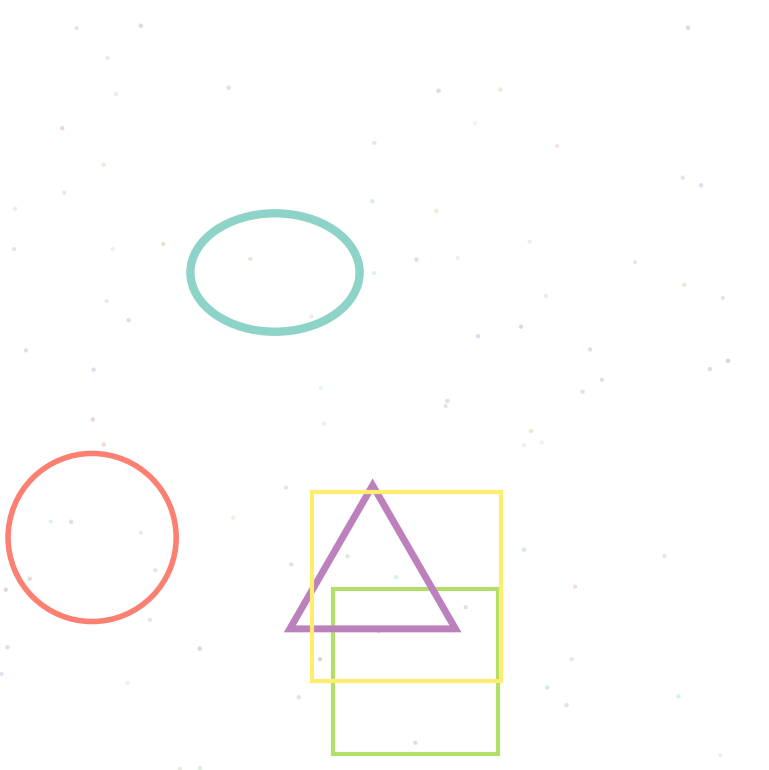[{"shape": "oval", "thickness": 3, "radius": 0.55, "center": [0.357, 0.646]}, {"shape": "circle", "thickness": 2, "radius": 0.55, "center": [0.12, 0.302]}, {"shape": "square", "thickness": 1.5, "radius": 0.54, "center": [0.539, 0.128]}, {"shape": "triangle", "thickness": 2.5, "radius": 0.62, "center": [0.484, 0.245]}, {"shape": "square", "thickness": 1.5, "radius": 0.61, "center": [0.528, 0.238]}]